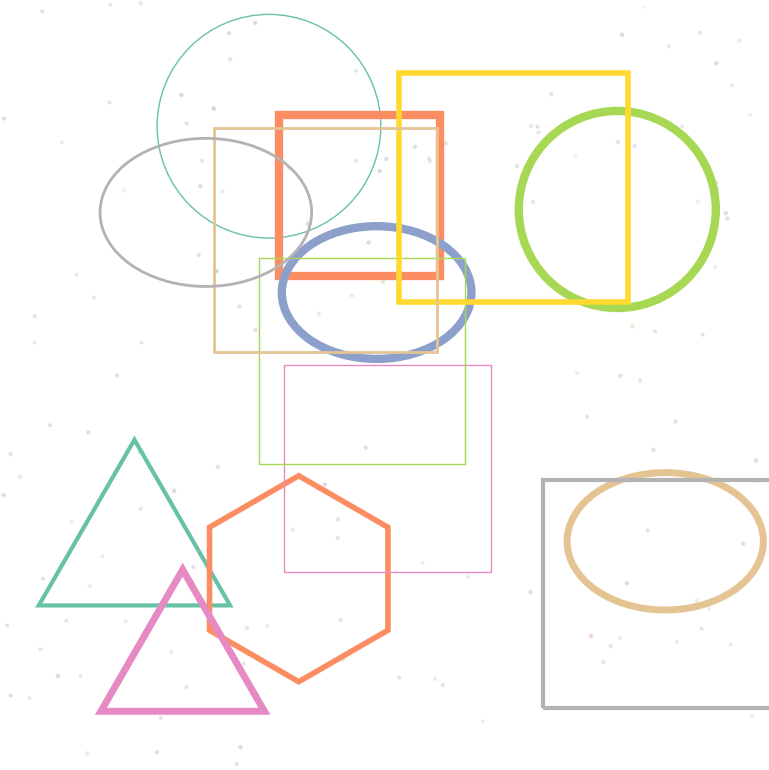[{"shape": "circle", "thickness": 0.5, "radius": 0.73, "center": [0.349, 0.836]}, {"shape": "triangle", "thickness": 1.5, "radius": 0.72, "center": [0.175, 0.285]}, {"shape": "hexagon", "thickness": 2, "radius": 0.67, "center": [0.388, 0.248]}, {"shape": "square", "thickness": 3, "radius": 0.52, "center": [0.467, 0.746]}, {"shape": "oval", "thickness": 3, "radius": 0.62, "center": [0.489, 0.62]}, {"shape": "triangle", "thickness": 2.5, "radius": 0.61, "center": [0.237, 0.138]}, {"shape": "square", "thickness": 0.5, "radius": 0.67, "center": [0.503, 0.392]}, {"shape": "square", "thickness": 0.5, "radius": 0.67, "center": [0.471, 0.531]}, {"shape": "circle", "thickness": 3, "radius": 0.64, "center": [0.802, 0.728]}, {"shape": "square", "thickness": 2, "radius": 0.74, "center": [0.667, 0.756]}, {"shape": "oval", "thickness": 2.5, "radius": 0.64, "center": [0.864, 0.297]}, {"shape": "square", "thickness": 1, "radius": 0.73, "center": [0.423, 0.689]}, {"shape": "oval", "thickness": 1, "radius": 0.69, "center": [0.267, 0.724]}, {"shape": "square", "thickness": 1.5, "radius": 0.74, "center": [0.853, 0.229]}]